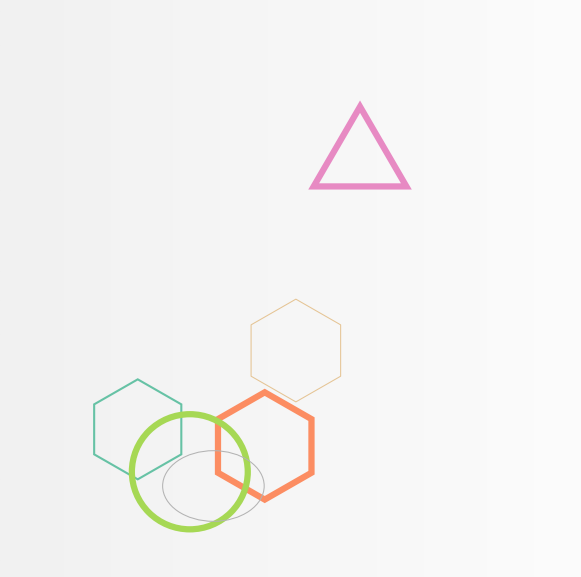[{"shape": "hexagon", "thickness": 1, "radius": 0.43, "center": [0.237, 0.256]}, {"shape": "hexagon", "thickness": 3, "radius": 0.46, "center": [0.455, 0.227]}, {"shape": "triangle", "thickness": 3, "radius": 0.46, "center": [0.619, 0.722]}, {"shape": "circle", "thickness": 3, "radius": 0.5, "center": [0.327, 0.182]}, {"shape": "hexagon", "thickness": 0.5, "radius": 0.44, "center": [0.509, 0.392]}, {"shape": "oval", "thickness": 0.5, "radius": 0.44, "center": [0.367, 0.158]}]